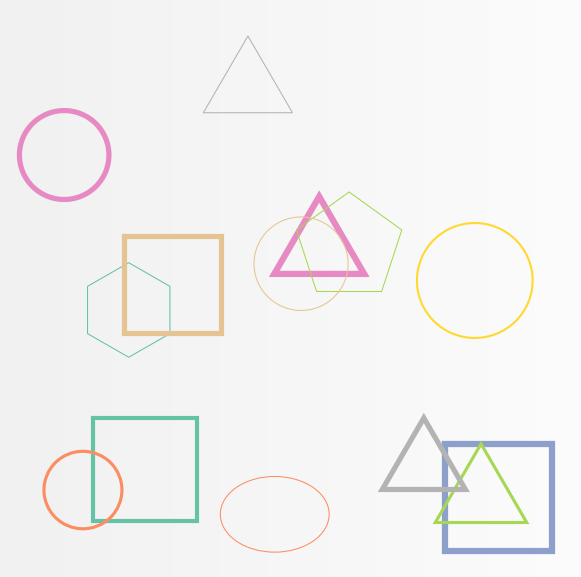[{"shape": "square", "thickness": 2, "radius": 0.45, "center": [0.25, 0.187]}, {"shape": "hexagon", "thickness": 0.5, "radius": 0.41, "center": [0.221, 0.462]}, {"shape": "oval", "thickness": 0.5, "radius": 0.47, "center": [0.473, 0.109]}, {"shape": "circle", "thickness": 1.5, "radius": 0.34, "center": [0.143, 0.151]}, {"shape": "square", "thickness": 3, "radius": 0.46, "center": [0.858, 0.138]}, {"shape": "circle", "thickness": 2.5, "radius": 0.39, "center": [0.11, 0.731]}, {"shape": "triangle", "thickness": 3, "radius": 0.45, "center": [0.549, 0.569]}, {"shape": "pentagon", "thickness": 0.5, "radius": 0.48, "center": [0.601, 0.571]}, {"shape": "triangle", "thickness": 1.5, "radius": 0.45, "center": [0.828, 0.14]}, {"shape": "circle", "thickness": 1, "radius": 0.5, "center": [0.817, 0.513]}, {"shape": "square", "thickness": 2.5, "radius": 0.42, "center": [0.297, 0.506]}, {"shape": "circle", "thickness": 0.5, "radius": 0.4, "center": [0.518, 0.543]}, {"shape": "triangle", "thickness": 2.5, "radius": 0.41, "center": [0.729, 0.193]}, {"shape": "triangle", "thickness": 0.5, "radius": 0.44, "center": [0.427, 0.848]}]